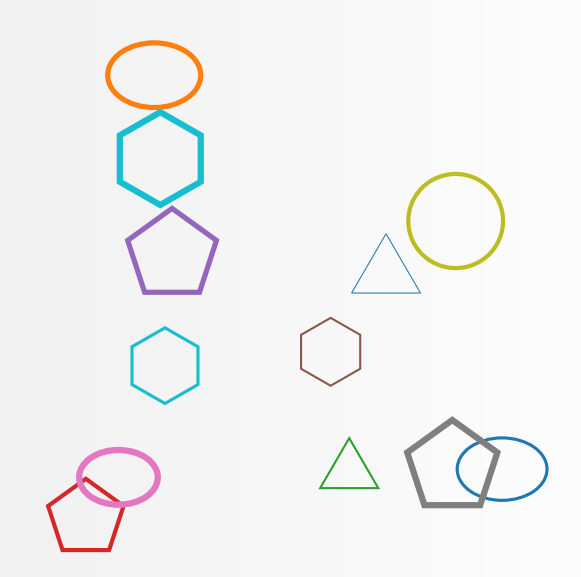[{"shape": "oval", "thickness": 1.5, "radius": 0.39, "center": [0.864, 0.187]}, {"shape": "triangle", "thickness": 0.5, "radius": 0.34, "center": [0.664, 0.526]}, {"shape": "oval", "thickness": 2.5, "radius": 0.4, "center": [0.265, 0.869]}, {"shape": "triangle", "thickness": 1, "radius": 0.29, "center": [0.601, 0.183]}, {"shape": "pentagon", "thickness": 2, "radius": 0.34, "center": [0.148, 0.102]}, {"shape": "pentagon", "thickness": 2.5, "radius": 0.4, "center": [0.296, 0.558]}, {"shape": "hexagon", "thickness": 1, "radius": 0.29, "center": [0.569, 0.39]}, {"shape": "oval", "thickness": 3, "radius": 0.34, "center": [0.204, 0.173]}, {"shape": "pentagon", "thickness": 3, "radius": 0.41, "center": [0.778, 0.19]}, {"shape": "circle", "thickness": 2, "radius": 0.41, "center": [0.784, 0.616]}, {"shape": "hexagon", "thickness": 3, "radius": 0.4, "center": [0.276, 0.725]}, {"shape": "hexagon", "thickness": 1.5, "radius": 0.33, "center": [0.284, 0.366]}]